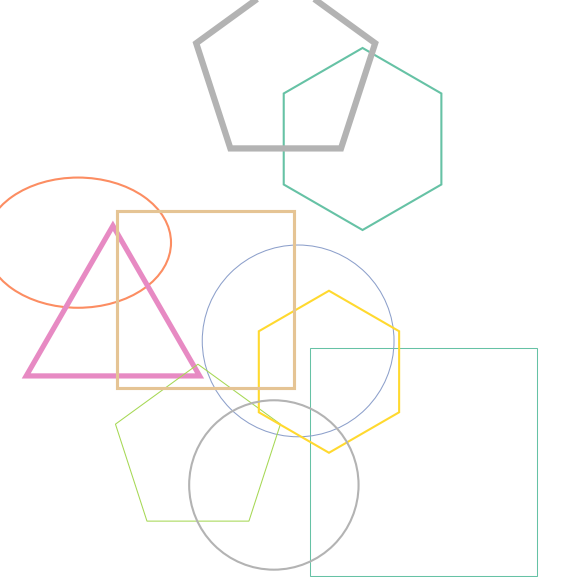[{"shape": "hexagon", "thickness": 1, "radius": 0.79, "center": [0.628, 0.758]}, {"shape": "square", "thickness": 0.5, "radius": 0.98, "center": [0.733, 0.199]}, {"shape": "oval", "thickness": 1, "radius": 0.81, "center": [0.135, 0.579]}, {"shape": "circle", "thickness": 0.5, "radius": 0.83, "center": [0.516, 0.409]}, {"shape": "triangle", "thickness": 2.5, "radius": 0.87, "center": [0.196, 0.435]}, {"shape": "pentagon", "thickness": 0.5, "radius": 0.75, "center": [0.343, 0.218]}, {"shape": "hexagon", "thickness": 1, "radius": 0.7, "center": [0.57, 0.355]}, {"shape": "square", "thickness": 1.5, "radius": 0.77, "center": [0.356, 0.481]}, {"shape": "pentagon", "thickness": 3, "radius": 0.81, "center": [0.495, 0.874]}, {"shape": "circle", "thickness": 1, "radius": 0.73, "center": [0.474, 0.159]}]